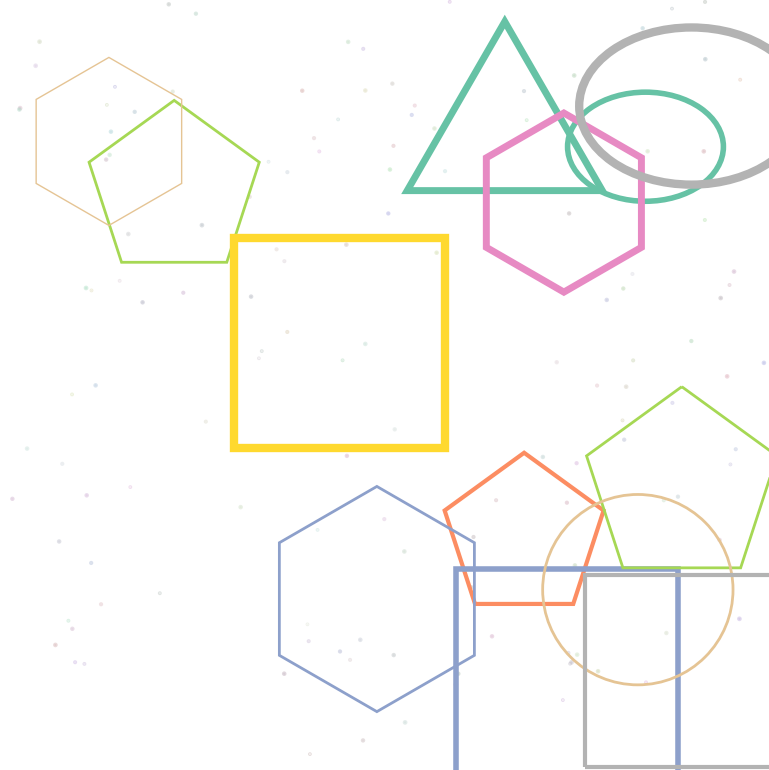[{"shape": "oval", "thickness": 2, "radius": 0.51, "center": [0.838, 0.809]}, {"shape": "triangle", "thickness": 2.5, "radius": 0.73, "center": [0.656, 0.826]}, {"shape": "pentagon", "thickness": 1.5, "radius": 0.54, "center": [0.681, 0.303]}, {"shape": "hexagon", "thickness": 1, "radius": 0.73, "center": [0.489, 0.222]}, {"shape": "square", "thickness": 2, "radius": 0.72, "center": [0.736, 0.118]}, {"shape": "hexagon", "thickness": 2.5, "radius": 0.58, "center": [0.732, 0.737]}, {"shape": "pentagon", "thickness": 1, "radius": 0.58, "center": [0.226, 0.753]}, {"shape": "pentagon", "thickness": 1, "radius": 0.65, "center": [0.885, 0.368]}, {"shape": "square", "thickness": 3, "radius": 0.68, "center": [0.441, 0.554]}, {"shape": "hexagon", "thickness": 0.5, "radius": 0.55, "center": [0.141, 0.816]}, {"shape": "circle", "thickness": 1, "radius": 0.62, "center": [0.828, 0.234]}, {"shape": "oval", "thickness": 3, "radius": 0.73, "center": [0.898, 0.862]}, {"shape": "square", "thickness": 1.5, "radius": 0.62, "center": [0.885, 0.129]}]